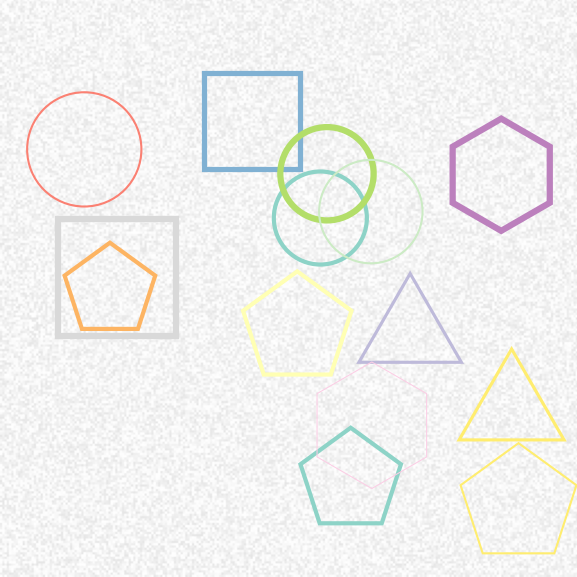[{"shape": "circle", "thickness": 2, "radius": 0.4, "center": [0.555, 0.622]}, {"shape": "pentagon", "thickness": 2, "radius": 0.46, "center": [0.607, 0.167]}, {"shape": "pentagon", "thickness": 2, "radius": 0.49, "center": [0.515, 0.43]}, {"shape": "triangle", "thickness": 1.5, "radius": 0.51, "center": [0.71, 0.423]}, {"shape": "circle", "thickness": 1, "radius": 0.49, "center": [0.146, 0.74]}, {"shape": "square", "thickness": 2.5, "radius": 0.42, "center": [0.436, 0.79]}, {"shape": "pentagon", "thickness": 2, "radius": 0.41, "center": [0.19, 0.496]}, {"shape": "circle", "thickness": 3, "radius": 0.4, "center": [0.566, 0.698]}, {"shape": "hexagon", "thickness": 0.5, "radius": 0.55, "center": [0.644, 0.263]}, {"shape": "square", "thickness": 3, "radius": 0.51, "center": [0.202, 0.519]}, {"shape": "hexagon", "thickness": 3, "radius": 0.49, "center": [0.868, 0.697]}, {"shape": "circle", "thickness": 1, "radius": 0.45, "center": [0.642, 0.633]}, {"shape": "pentagon", "thickness": 1, "radius": 0.53, "center": [0.898, 0.126]}, {"shape": "triangle", "thickness": 1.5, "radius": 0.52, "center": [0.886, 0.29]}]